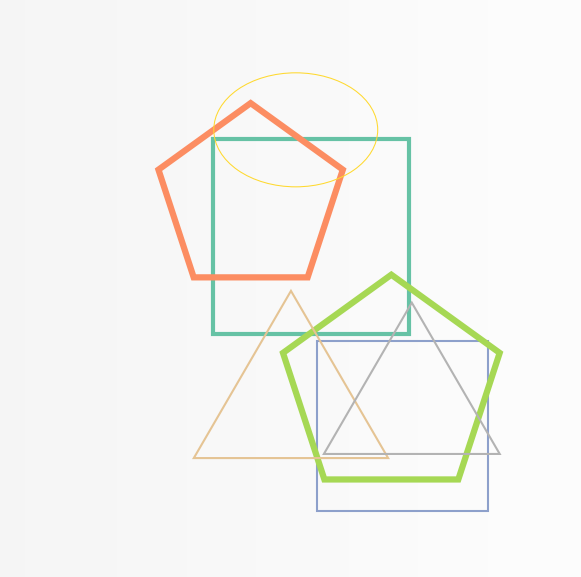[{"shape": "square", "thickness": 2, "radius": 0.84, "center": [0.535, 0.589]}, {"shape": "pentagon", "thickness": 3, "radius": 0.83, "center": [0.431, 0.654]}, {"shape": "square", "thickness": 1, "radius": 0.74, "center": [0.693, 0.261]}, {"shape": "pentagon", "thickness": 3, "radius": 0.98, "center": [0.673, 0.327]}, {"shape": "oval", "thickness": 0.5, "radius": 0.71, "center": [0.509, 0.774]}, {"shape": "triangle", "thickness": 1, "radius": 0.97, "center": [0.501, 0.302]}, {"shape": "triangle", "thickness": 1, "radius": 0.87, "center": [0.708, 0.3]}]